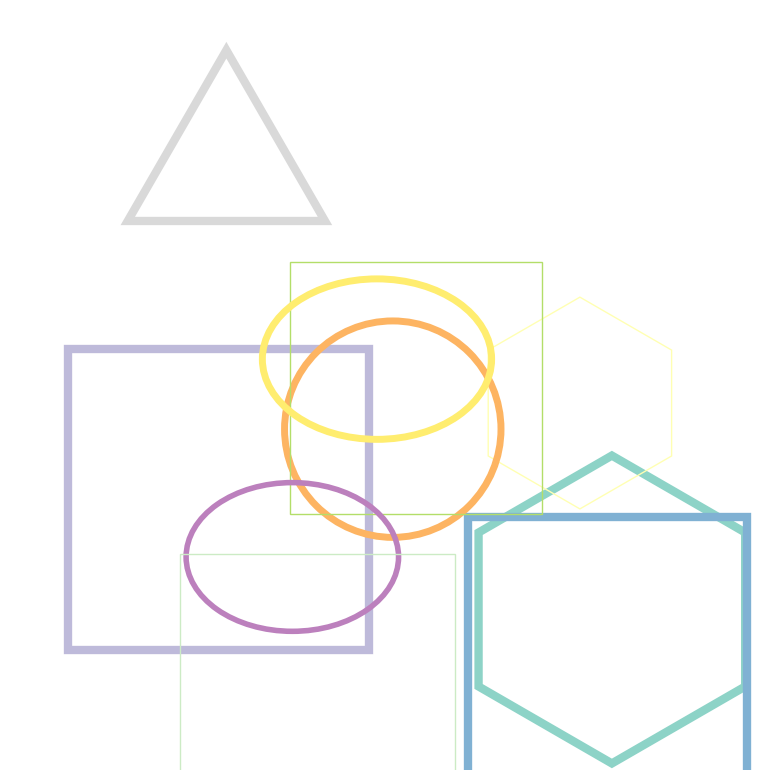[{"shape": "hexagon", "thickness": 3, "radius": 1.0, "center": [0.795, 0.208]}, {"shape": "hexagon", "thickness": 0.5, "radius": 0.69, "center": [0.753, 0.477]}, {"shape": "square", "thickness": 3, "radius": 0.98, "center": [0.284, 0.351]}, {"shape": "square", "thickness": 3, "radius": 0.91, "center": [0.789, 0.147]}, {"shape": "circle", "thickness": 2.5, "radius": 0.7, "center": [0.51, 0.443]}, {"shape": "square", "thickness": 0.5, "radius": 0.82, "center": [0.541, 0.496]}, {"shape": "triangle", "thickness": 3, "radius": 0.74, "center": [0.294, 0.787]}, {"shape": "oval", "thickness": 2, "radius": 0.69, "center": [0.38, 0.277]}, {"shape": "square", "thickness": 0.5, "radius": 0.89, "center": [0.412, 0.102]}, {"shape": "oval", "thickness": 2.5, "radius": 0.74, "center": [0.49, 0.534]}]